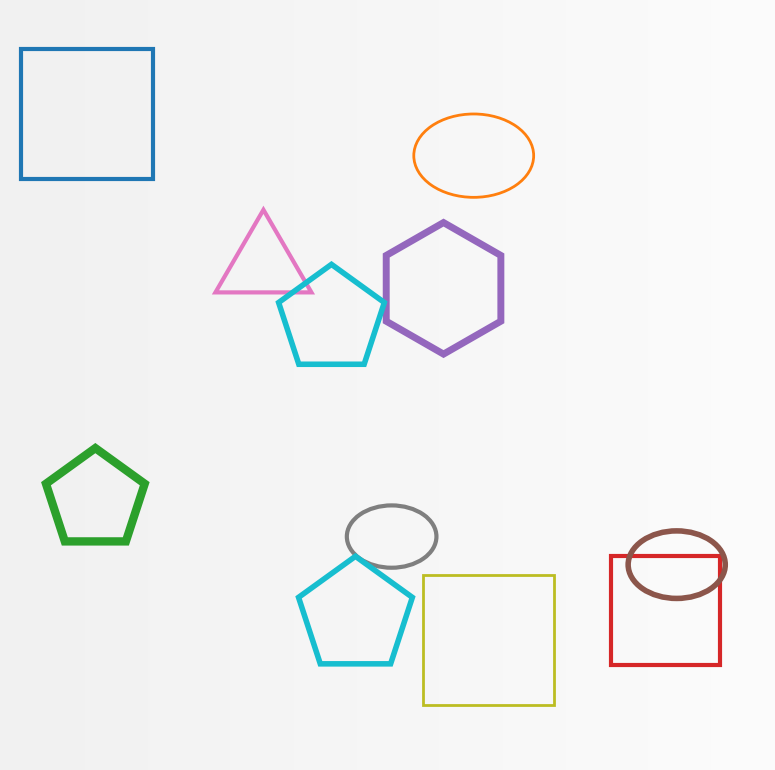[{"shape": "square", "thickness": 1.5, "radius": 0.42, "center": [0.112, 0.852]}, {"shape": "oval", "thickness": 1, "radius": 0.39, "center": [0.611, 0.798]}, {"shape": "pentagon", "thickness": 3, "radius": 0.33, "center": [0.123, 0.351]}, {"shape": "square", "thickness": 1.5, "radius": 0.35, "center": [0.859, 0.207]}, {"shape": "hexagon", "thickness": 2.5, "radius": 0.43, "center": [0.572, 0.626]}, {"shape": "oval", "thickness": 2, "radius": 0.31, "center": [0.873, 0.267]}, {"shape": "triangle", "thickness": 1.5, "radius": 0.36, "center": [0.34, 0.656]}, {"shape": "oval", "thickness": 1.5, "radius": 0.29, "center": [0.505, 0.303]}, {"shape": "square", "thickness": 1, "radius": 0.42, "center": [0.63, 0.168]}, {"shape": "pentagon", "thickness": 2, "radius": 0.36, "center": [0.428, 0.585]}, {"shape": "pentagon", "thickness": 2, "radius": 0.39, "center": [0.459, 0.2]}]